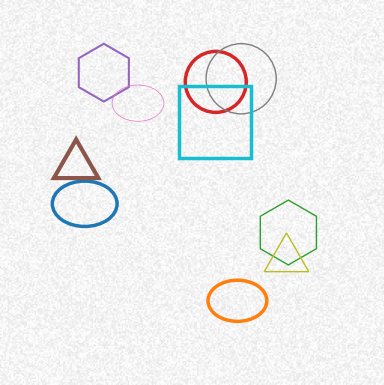[{"shape": "oval", "thickness": 2.5, "radius": 0.42, "center": [0.22, 0.471]}, {"shape": "oval", "thickness": 2.5, "radius": 0.38, "center": [0.617, 0.219]}, {"shape": "hexagon", "thickness": 1, "radius": 0.42, "center": [0.749, 0.396]}, {"shape": "circle", "thickness": 2.5, "radius": 0.4, "center": [0.56, 0.787]}, {"shape": "hexagon", "thickness": 1.5, "radius": 0.38, "center": [0.27, 0.811]}, {"shape": "triangle", "thickness": 3, "radius": 0.33, "center": [0.198, 0.571]}, {"shape": "oval", "thickness": 0.5, "radius": 0.34, "center": [0.358, 0.732]}, {"shape": "circle", "thickness": 1, "radius": 0.46, "center": [0.626, 0.795]}, {"shape": "triangle", "thickness": 1, "radius": 0.33, "center": [0.744, 0.328]}, {"shape": "square", "thickness": 2.5, "radius": 0.47, "center": [0.558, 0.682]}]